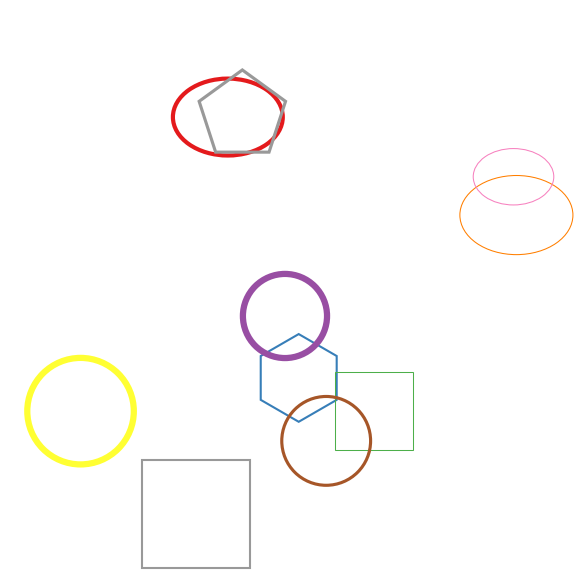[{"shape": "oval", "thickness": 2, "radius": 0.48, "center": [0.395, 0.796]}, {"shape": "hexagon", "thickness": 1, "radius": 0.38, "center": [0.517, 0.345]}, {"shape": "square", "thickness": 0.5, "radius": 0.34, "center": [0.648, 0.288]}, {"shape": "circle", "thickness": 3, "radius": 0.36, "center": [0.493, 0.452]}, {"shape": "oval", "thickness": 0.5, "radius": 0.49, "center": [0.894, 0.627]}, {"shape": "circle", "thickness": 3, "radius": 0.46, "center": [0.139, 0.287]}, {"shape": "circle", "thickness": 1.5, "radius": 0.38, "center": [0.565, 0.236]}, {"shape": "oval", "thickness": 0.5, "radius": 0.35, "center": [0.889, 0.693]}, {"shape": "pentagon", "thickness": 1.5, "radius": 0.39, "center": [0.42, 0.799]}, {"shape": "square", "thickness": 1, "radius": 0.47, "center": [0.339, 0.109]}]